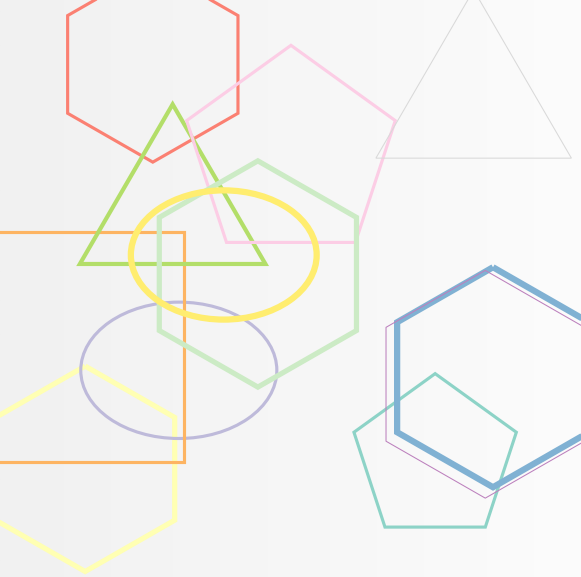[{"shape": "pentagon", "thickness": 1.5, "radius": 0.73, "center": [0.749, 0.205]}, {"shape": "hexagon", "thickness": 2.5, "radius": 0.89, "center": [0.147, 0.187]}, {"shape": "oval", "thickness": 1.5, "radius": 0.84, "center": [0.308, 0.358]}, {"shape": "hexagon", "thickness": 1.5, "radius": 0.85, "center": [0.263, 0.888]}, {"shape": "hexagon", "thickness": 3, "radius": 0.95, "center": [0.848, 0.346]}, {"shape": "square", "thickness": 1.5, "radius": 1.0, "center": [0.117, 0.398]}, {"shape": "triangle", "thickness": 2, "radius": 0.92, "center": [0.297, 0.634]}, {"shape": "pentagon", "thickness": 1.5, "radius": 0.94, "center": [0.501, 0.732]}, {"shape": "triangle", "thickness": 0.5, "radius": 0.97, "center": [0.815, 0.822]}, {"shape": "hexagon", "thickness": 0.5, "radius": 0.99, "center": [0.835, 0.334]}, {"shape": "hexagon", "thickness": 2.5, "radius": 0.98, "center": [0.444, 0.525]}, {"shape": "oval", "thickness": 3, "radius": 0.8, "center": [0.385, 0.558]}]